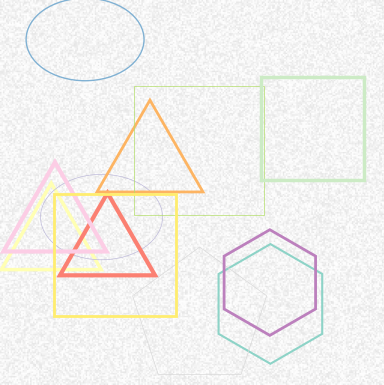[{"shape": "hexagon", "thickness": 1.5, "radius": 0.78, "center": [0.702, 0.211]}, {"shape": "triangle", "thickness": 2.5, "radius": 0.75, "center": [0.133, 0.374]}, {"shape": "oval", "thickness": 0.5, "radius": 0.79, "center": [0.264, 0.436]}, {"shape": "triangle", "thickness": 3, "radius": 0.71, "center": [0.279, 0.356]}, {"shape": "oval", "thickness": 1, "radius": 0.77, "center": [0.221, 0.897]}, {"shape": "triangle", "thickness": 2, "radius": 0.79, "center": [0.39, 0.581]}, {"shape": "square", "thickness": 0.5, "radius": 0.84, "center": [0.517, 0.609]}, {"shape": "triangle", "thickness": 3, "radius": 0.77, "center": [0.143, 0.424]}, {"shape": "pentagon", "thickness": 0.5, "radius": 0.92, "center": [0.519, 0.175]}, {"shape": "hexagon", "thickness": 2, "radius": 0.69, "center": [0.701, 0.266]}, {"shape": "square", "thickness": 2.5, "radius": 0.67, "center": [0.812, 0.666]}, {"shape": "square", "thickness": 2, "radius": 0.79, "center": [0.299, 0.337]}]